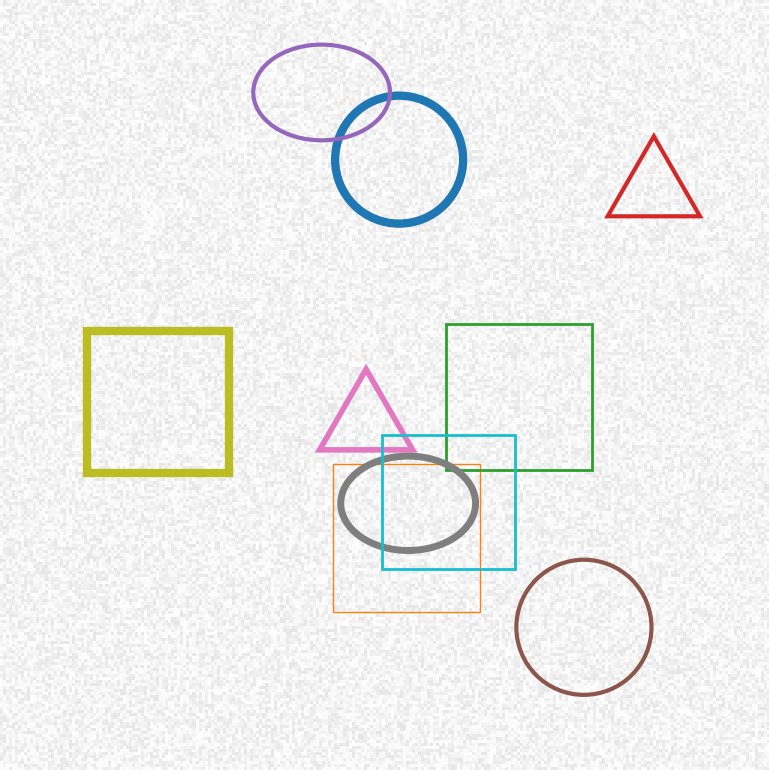[{"shape": "circle", "thickness": 3, "radius": 0.42, "center": [0.518, 0.793]}, {"shape": "square", "thickness": 0.5, "radius": 0.48, "center": [0.528, 0.301]}, {"shape": "square", "thickness": 1, "radius": 0.47, "center": [0.674, 0.485]}, {"shape": "triangle", "thickness": 1.5, "radius": 0.35, "center": [0.849, 0.754]}, {"shape": "oval", "thickness": 1.5, "radius": 0.44, "center": [0.418, 0.88]}, {"shape": "circle", "thickness": 1.5, "radius": 0.44, "center": [0.758, 0.185]}, {"shape": "triangle", "thickness": 2, "radius": 0.35, "center": [0.475, 0.451]}, {"shape": "oval", "thickness": 2.5, "radius": 0.44, "center": [0.53, 0.346]}, {"shape": "square", "thickness": 3, "radius": 0.46, "center": [0.206, 0.478]}, {"shape": "square", "thickness": 1, "radius": 0.43, "center": [0.583, 0.348]}]